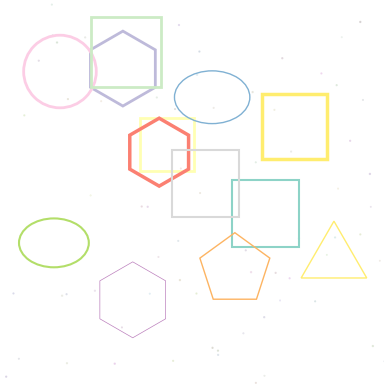[{"shape": "square", "thickness": 1.5, "radius": 0.44, "center": [0.69, 0.445]}, {"shape": "square", "thickness": 2, "radius": 0.35, "center": [0.434, 0.624]}, {"shape": "hexagon", "thickness": 2, "radius": 0.49, "center": [0.319, 0.822]}, {"shape": "hexagon", "thickness": 2.5, "radius": 0.44, "center": [0.413, 0.605]}, {"shape": "oval", "thickness": 1, "radius": 0.49, "center": [0.551, 0.747]}, {"shape": "pentagon", "thickness": 1, "radius": 0.48, "center": [0.61, 0.3]}, {"shape": "oval", "thickness": 1.5, "radius": 0.45, "center": [0.14, 0.369]}, {"shape": "circle", "thickness": 2, "radius": 0.47, "center": [0.156, 0.814]}, {"shape": "square", "thickness": 1.5, "radius": 0.43, "center": [0.534, 0.524]}, {"shape": "hexagon", "thickness": 0.5, "radius": 0.49, "center": [0.345, 0.221]}, {"shape": "square", "thickness": 2, "radius": 0.45, "center": [0.327, 0.866]}, {"shape": "triangle", "thickness": 1, "radius": 0.49, "center": [0.867, 0.327]}, {"shape": "square", "thickness": 2.5, "radius": 0.42, "center": [0.765, 0.67]}]